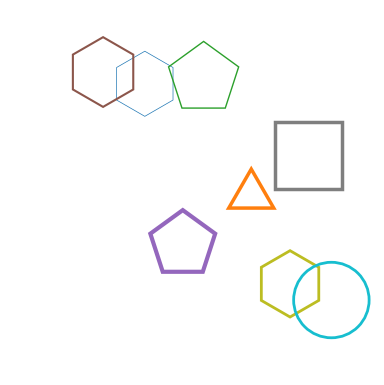[{"shape": "hexagon", "thickness": 0.5, "radius": 0.42, "center": [0.376, 0.782]}, {"shape": "triangle", "thickness": 2.5, "radius": 0.34, "center": [0.653, 0.493]}, {"shape": "pentagon", "thickness": 1, "radius": 0.48, "center": [0.529, 0.797]}, {"shape": "pentagon", "thickness": 3, "radius": 0.44, "center": [0.475, 0.366]}, {"shape": "hexagon", "thickness": 1.5, "radius": 0.45, "center": [0.268, 0.813]}, {"shape": "square", "thickness": 2.5, "radius": 0.43, "center": [0.802, 0.596]}, {"shape": "hexagon", "thickness": 2, "radius": 0.43, "center": [0.753, 0.263]}, {"shape": "circle", "thickness": 2, "radius": 0.49, "center": [0.861, 0.221]}]